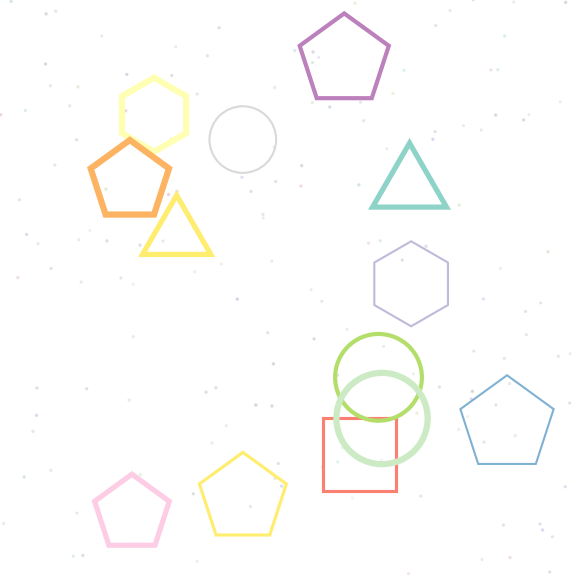[{"shape": "triangle", "thickness": 2.5, "radius": 0.37, "center": [0.709, 0.677]}, {"shape": "hexagon", "thickness": 3, "radius": 0.32, "center": [0.267, 0.801]}, {"shape": "hexagon", "thickness": 1, "radius": 0.37, "center": [0.712, 0.508]}, {"shape": "square", "thickness": 1.5, "radius": 0.31, "center": [0.623, 0.213]}, {"shape": "pentagon", "thickness": 1, "radius": 0.42, "center": [0.878, 0.264]}, {"shape": "pentagon", "thickness": 3, "radius": 0.36, "center": [0.225, 0.685]}, {"shape": "circle", "thickness": 2, "radius": 0.38, "center": [0.655, 0.346]}, {"shape": "pentagon", "thickness": 2.5, "radius": 0.34, "center": [0.228, 0.11]}, {"shape": "circle", "thickness": 1, "radius": 0.29, "center": [0.42, 0.757]}, {"shape": "pentagon", "thickness": 2, "radius": 0.41, "center": [0.596, 0.895]}, {"shape": "circle", "thickness": 3, "radius": 0.4, "center": [0.661, 0.274]}, {"shape": "triangle", "thickness": 2.5, "radius": 0.34, "center": [0.306, 0.593]}, {"shape": "pentagon", "thickness": 1.5, "radius": 0.4, "center": [0.421, 0.137]}]